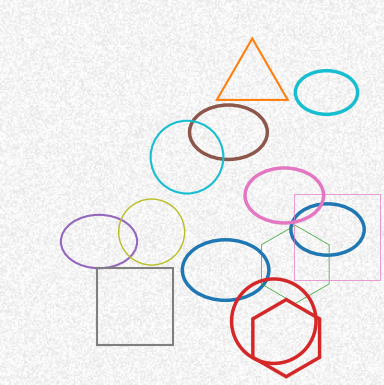[{"shape": "oval", "thickness": 2.5, "radius": 0.56, "center": [0.586, 0.299]}, {"shape": "oval", "thickness": 2.5, "radius": 0.48, "center": [0.851, 0.404]}, {"shape": "triangle", "thickness": 1.5, "radius": 0.53, "center": [0.655, 0.794]}, {"shape": "hexagon", "thickness": 0.5, "radius": 0.51, "center": [0.767, 0.313]}, {"shape": "hexagon", "thickness": 2.5, "radius": 0.5, "center": [0.743, 0.122]}, {"shape": "circle", "thickness": 2.5, "radius": 0.55, "center": [0.711, 0.166]}, {"shape": "oval", "thickness": 1.5, "radius": 0.5, "center": [0.257, 0.373]}, {"shape": "oval", "thickness": 2.5, "radius": 0.51, "center": [0.593, 0.657]}, {"shape": "oval", "thickness": 2.5, "radius": 0.51, "center": [0.739, 0.492]}, {"shape": "square", "thickness": 0.5, "radius": 0.56, "center": [0.875, 0.384]}, {"shape": "square", "thickness": 1.5, "radius": 0.5, "center": [0.351, 0.204]}, {"shape": "circle", "thickness": 1, "radius": 0.43, "center": [0.394, 0.397]}, {"shape": "circle", "thickness": 1.5, "radius": 0.47, "center": [0.486, 0.592]}, {"shape": "oval", "thickness": 2.5, "radius": 0.4, "center": [0.848, 0.76]}]